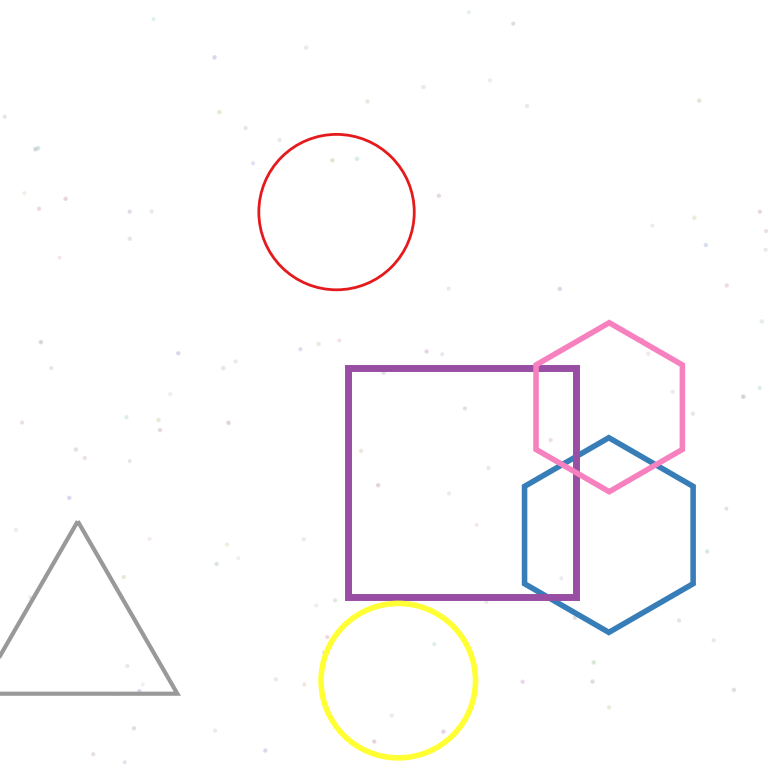[{"shape": "circle", "thickness": 1, "radius": 0.5, "center": [0.437, 0.725]}, {"shape": "hexagon", "thickness": 2, "radius": 0.63, "center": [0.791, 0.305]}, {"shape": "square", "thickness": 2.5, "radius": 0.74, "center": [0.6, 0.373]}, {"shape": "circle", "thickness": 2, "radius": 0.5, "center": [0.517, 0.116]}, {"shape": "hexagon", "thickness": 2, "radius": 0.55, "center": [0.791, 0.471]}, {"shape": "triangle", "thickness": 1.5, "radius": 0.75, "center": [0.101, 0.174]}]